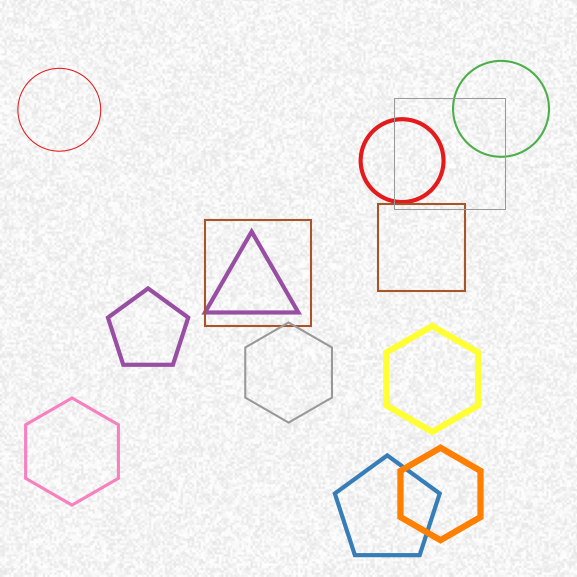[{"shape": "circle", "thickness": 2, "radius": 0.36, "center": [0.696, 0.721]}, {"shape": "circle", "thickness": 0.5, "radius": 0.36, "center": [0.103, 0.809]}, {"shape": "pentagon", "thickness": 2, "radius": 0.48, "center": [0.671, 0.115]}, {"shape": "circle", "thickness": 1, "radius": 0.42, "center": [0.868, 0.811]}, {"shape": "triangle", "thickness": 2, "radius": 0.47, "center": [0.436, 0.505]}, {"shape": "pentagon", "thickness": 2, "radius": 0.37, "center": [0.256, 0.427]}, {"shape": "hexagon", "thickness": 3, "radius": 0.4, "center": [0.763, 0.144]}, {"shape": "hexagon", "thickness": 3, "radius": 0.46, "center": [0.748, 0.343]}, {"shape": "square", "thickness": 1, "radius": 0.46, "center": [0.446, 0.527]}, {"shape": "square", "thickness": 1, "radius": 0.38, "center": [0.73, 0.571]}, {"shape": "hexagon", "thickness": 1.5, "radius": 0.46, "center": [0.125, 0.217]}, {"shape": "square", "thickness": 0.5, "radius": 0.48, "center": [0.778, 0.733]}, {"shape": "hexagon", "thickness": 1, "radius": 0.43, "center": [0.5, 0.354]}]